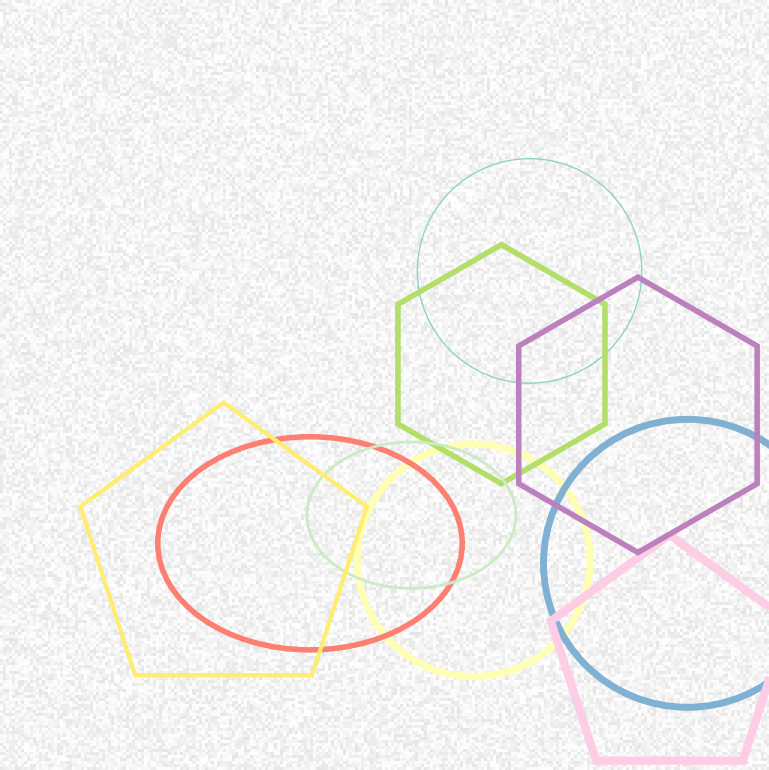[{"shape": "circle", "thickness": 0.5, "radius": 0.73, "center": [0.688, 0.648]}, {"shape": "circle", "thickness": 2.5, "radius": 0.76, "center": [0.615, 0.272]}, {"shape": "oval", "thickness": 2, "radius": 0.99, "center": [0.403, 0.294]}, {"shape": "circle", "thickness": 2.5, "radius": 0.93, "center": [0.893, 0.268]}, {"shape": "hexagon", "thickness": 2, "radius": 0.78, "center": [0.651, 0.527]}, {"shape": "pentagon", "thickness": 3, "radius": 0.81, "center": [0.869, 0.143]}, {"shape": "hexagon", "thickness": 2, "radius": 0.89, "center": [0.828, 0.461]}, {"shape": "oval", "thickness": 1, "radius": 0.68, "center": [0.534, 0.331]}, {"shape": "pentagon", "thickness": 1.5, "radius": 0.98, "center": [0.29, 0.282]}]